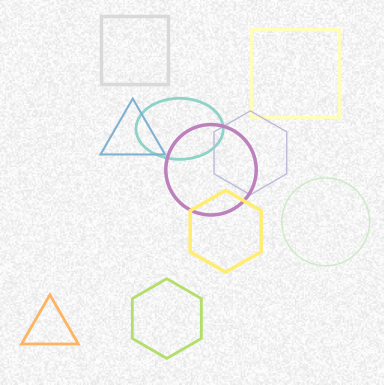[{"shape": "oval", "thickness": 2, "radius": 0.57, "center": [0.467, 0.665]}, {"shape": "square", "thickness": 2, "radius": 0.57, "center": [0.766, 0.811]}, {"shape": "hexagon", "thickness": 1, "radius": 0.54, "center": [0.65, 0.603]}, {"shape": "triangle", "thickness": 1.5, "radius": 0.48, "center": [0.345, 0.647]}, {"shape": "triangle", "thickness": 2, "radius": 0.43, "center": [0.13, 0.149]}, {"shape": "hexagon", "thickness": 2, "radius": 0.52, "center": [0.433, 0.173]}, {"shape": "square", "thickness": 2.5, "radius": 0.44, "center": [0.35, 0.87]}, {"shape": "circle", "thickness": 2.5, "radius": 0.59, "center": [0.548, 0.559]}, {"shape": "circle", "thickness": 1, "radius": 0.57, "center": [0.846, 0.424]}, {"shape": "hexagon", "thickness": 2.5, "radius": 0.53, "center": [0.586, 0.399]}]